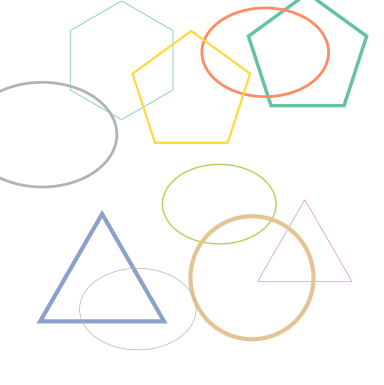[{"shape": "hexagon", "thickness": 0.5, "radius": 0.77, "center": [0.316, 0.843]}, {"shape": "pentagon", "thickness": 2.5, "radius": 0.81, "center": [0.799, 0.856]}, {"shape": "oval", "thickness": 2, "radius": 0.82, "center": [0.689, 0.864]}, {"shape": "triangle", "thickness": 3, "radius": 0.93, "center": [0.265, 0.258]}, {"shape": "triangle", "thickness": 0.5, "radius": 0.71, "center": [0.792, 0.34]}, {"shape": "oval", "thickness": 1, "radius": 0.74, "center": [0.569, 0.47]}, {"shape": "pentagon", "thickness": 1.5, "radius": 0.8, "center": [0.497, 0.759]}, {"shape": "circle", "thickness": 3, "radius": 0.8, "center": [0.654, 0.279]}, {"shape": "oval", "thickness": 2, "radius": 0.97, "center": [0.109, 0.65]}, {"shape": "oval", "thickness": 0.5, "radius": 0.76, "center": [0.358, 0.197]}]